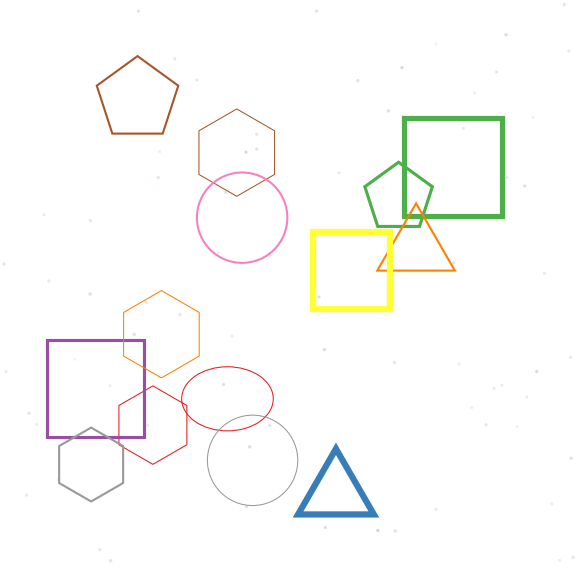[{"shape": "oval", "thickness": 0.5, "radius": 0.4, "center": [0.394, 0.309]}, {"shape": "hexagon", "thickness": 0.5, "radius": 0.34, "center": [0.265, 0.263]}, {"shape": "triangle", "thickness": 3, "radius": 0.38, "center": [0.582, 0.146]}, {"shape": "pentagon", "thickness": 1.5, "radius": 0.31, "center": [0.69, 0.657]}, {"shape": "square", "thickness": 2.5, "radius": 0.42, "center": [0.784, 0.709]}, {"shape": "square", "thickness": 1.5, "radius": 0.42, "center": [0.166, 0.327]}, {"shape": "triangle", "thickness": 1, "radius": 0.39, "center": [0.72, 0.569]}, {"shape": "hexagon", "thickness": 0.5, "radius": 0.38, "center": [0.279, 0.42]}, {"shape": "square", "thickness": 3, "radius": 0.33, "center": [0.608, 0.53]}, {"shape": "pentagon", "thickness": 1, "radius": 0.37, "center": [0.238, 0.828]}, {"shape": "hexagon", "thickness": 0.5, "radius": 0.38, "center": [0.41, 0.735]}, {"shape": "circle", "thickness": 1, "radius": 0.39, "center": [0.419, 0.622]}, {"shape": "hexagon", "thickness": 1, "radius": 0.32, "center": [0.158, 0.195]}, {"shape": "circle", "thickness": 0.5, "radius": 0.39, "center": [0.437, 0.202]}]